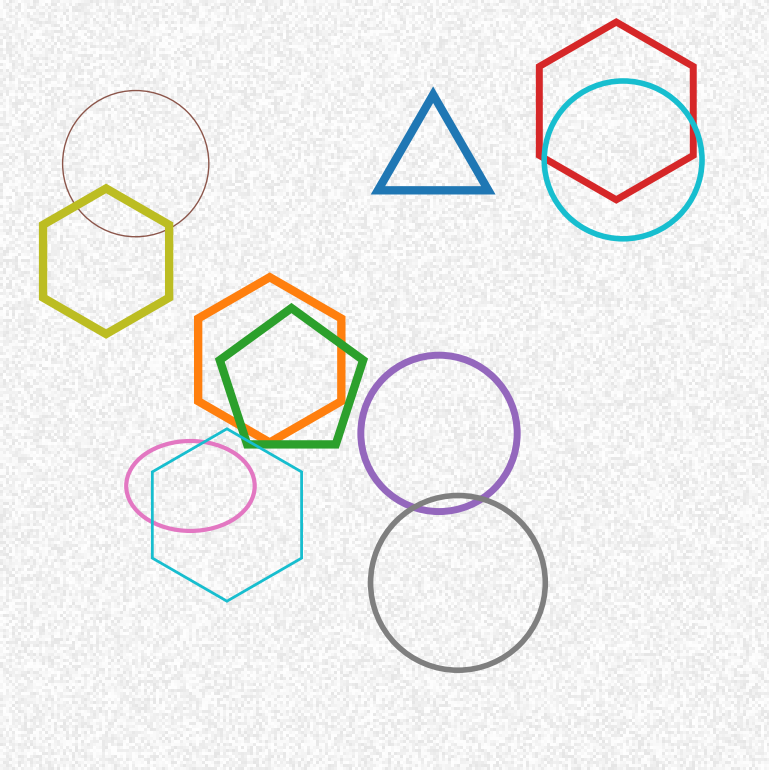[{"shape": "triangle", "thickness": 3, "radius": 0.41, "center": [0.563, 0.794]}, {"shape": "hexagon", "thickness": 3, "radius": 0.54, "center": [0.35, 0.533]}, {"shape": "pentagon", "thickness": 3, "radius": 0.49, "center": [0.379, 0.502]}, {"shape": "hexagon", "thickness": 2.5, "radius": 0.58, "center": [0.8, 0.856]}, {"shape": "circle", "thickness": 2.5, "radius": 0.51, "center": [0.57, 0.437]}, {"shape": "circle", "thickness": 0.5, "radius": 0.47, "center": [0.176, 0.787]}, {"shape": "oval", "thickness": 1.5, "radius": 0.42, "center": [0.247, 0.369]}, {"shape": "circle", "thickness": 2, "radius": 0.57, "center": [0.595, 0.243]}, {"shape": "hexagon", "thickness": 3, "radius": 0.47, "center": [0.138, 0.661]}, {"shape": "circle", "thickness": 2, "radius": 0.51, "center": [0.809, 0.792]}, {"shape": "hexagon", "thickness": 1, "radius": 0.56, "center": [0.295, 0.331]}]